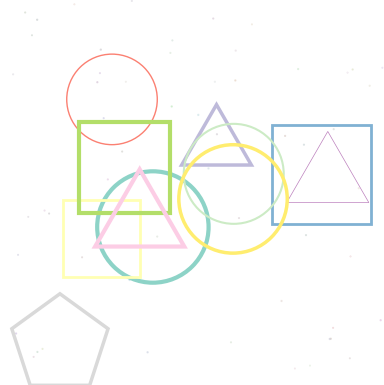[{"shape": "circle", "thickness": 3, "radius": 0.72, "center": [0.397, 0.41]}, {"shape": "square", "thickness": 2, "radius": 0.5, "center": [0.263, 0.381]}, {"shape": "triangle", "thickness": 2.5, "radius": 0.52, "center": [0.562, 0.624]}, {"shape": "circle", "thickness": 1, "radius": 0.59, "center": [0.291, 0.742]}, {"shape": "square", "thickness": 2, "radius": 0.64, "center": [0.835, 0.547]}, {"shape": "square", "thickness": 3, "radius": 0.59, "center": [0.324, 0.565]}, {"shape": "triangle", "thickness": 3, "radius": 0.67, "center": [0.363, 0.426]}, {"shape": "pentagon", "thickness": 2.5, "radius": 0.66, "center": [0.156, 0.106]}, {"shape": "triangle", "thickness": 0.5, "radius": 0.62, "center": [0.851, 0.535]}, {"shape": "circle", "thickness": 1.5, "radius": 0.65, "center": [0.607, 0.548]}, {"shape": "circle", "thickness": 2.5, "radius": 0.7, "center": [0.605, 0.483]}]